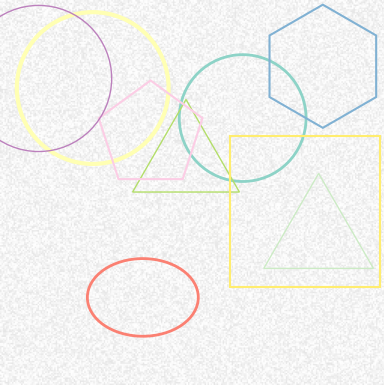[{"shape": "circle", "thickness": 2, "radius": 0.82, "center": [0.63, 0.693]}, {"shape": "circle", "thickness": 3, "radius": 0.99, "center": [0.241, 0.771]}, {"shape": "oval", "thickness": 2, "radius": 0.72, "center": [0.371, 0.227]}, {"shape": "hexagon", "thickness": 1.5, "radius": 0.8, "center": [0.839, 0.828]}, {"shape": "triangle", "thickness": 1, "radius": 0.8, "center": [0.483, 0.581]}, {"shape": "pentagon", "thickness": 1.5, "radius": 0.71, "center": [0.391, 0.649]}, {"shape": "circle", "thickness": 1, "radius": 0.95, "center": [0.1, 0.796]}, {"shape": "triangle", "thickness": 1, "radius": 0.82, "center": [0.828, 0.385]}, {"shape": "square", "thickness": 1.5, "radius": 0.98, "center": [0.792, 0.45]}]